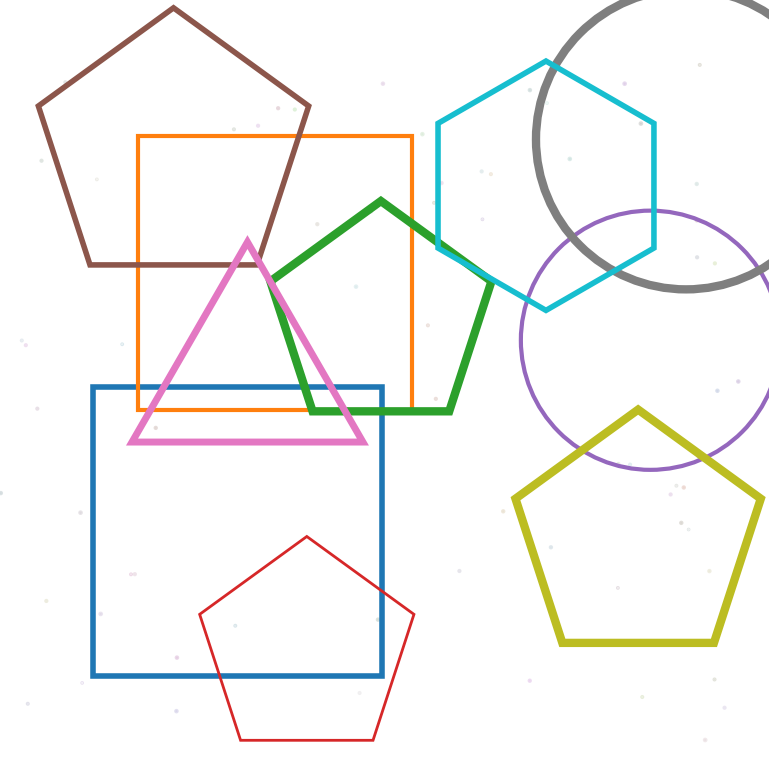[{"shape": "square", "thickness": 2, "radius": 0.94, "center": [0.308, 0.309]}, {"shape": "square", "thickness": 1.5, "radius": 0.89, "center": [0.357, 0.645]}, {"shape": "pentagon", "thickness": 3, "radius": 0.75, "center": [0.495, 0.588]}, {"shape": "pentagon", "thickness": 1, "radius": 0.73, "center": [0.398, 0.157]}, {"shape": "circle", "thickness": 1.5, "radius": 0.84, "center": [0.845, 0.558]}, {"shape": "pentagon", "thickness": 2, "radius": 0.92, "center": [0.225, 0.805]}, {"shape": "triangle", "thickness": 2.5, "radius": 0.87, "center": [0.321, 0.512]}, {"shape": "circle", "thickness": 3, "radius": 0.97, "center": [0.891, 0.819]}, {"shape": "pentagon", "thickness": 3, "radius": 0.84, "center": [0.829, 0.301]}, {"shape": "hexagon", "thickness": 2, "radius": 0.81, "center": [0.709, 0.759]}]